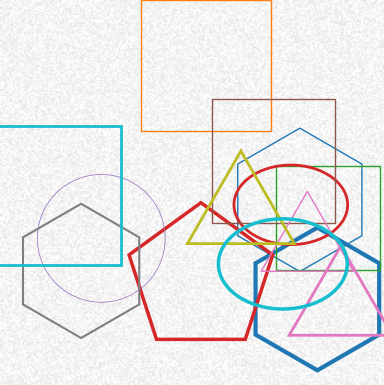[{"shape": "hexagon", "thickness": 3, "radius": 0.93, "center": [0.824, 0.224]}, {"shape": "hexagon", "thickness": 1, "radius": 0.93, "center": [0.779, 0.481]}, {"shape": "square", "thickness": 1, "radius": 0.85, "center": [0.535, 0.829]}, {"shape": "square", "thickness": 1, "radius": 0.68, "center": [0.852, 0.434]}, {"shape": "pentagon", "thickness": 2.5, "radius": 0.98, "center": [0.522, 0.277]}, {"shape": "oval", "thickness": 2, "radius": 0.74, "center": [0.755, 0.468]}, {"shape": "circle", "thickness": 0.5, "radius": 0.83, "center": [0.263, 0.381]}, {"shape": "square", "thickness": 1, "radius": 0.8, "center": [0.71, 0.582]}, {"shape": "triangle", "thickness": 1, "radius": 0.69, "center": [0.798, 0.365]}, {"shape": "triangle", "thickness": 2, "radius": 0.77, "center": [0.885, 0.207]}, {"shape": "hexagon", "thickness": 1.5, "radius": 0.87, "center": [0.211, 0.296]}, {"shape": "triangle", "thickness": 2, "radius": 0.8, "center": [0.626, 0.447]}, {"shape": "square", "thickness": 2, "radius": 0.9, "center": [0.134, 0.492]}, {"shape": "oval", "thickness": 2.5, "radius": 0.84, "center": [0.735, 0.315]}]